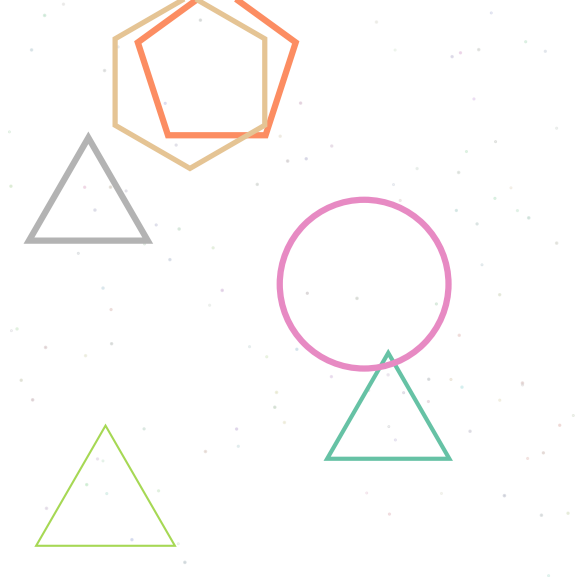[{"shape": "triangle", "thickness": 2, "radius": 0.61, "center": [0.672, 0.266]}, {"shape": "pentagon", "thickness": 3, "radius": 0.72, "center": [0.375, 0.881]}, {"shape": "circle", "thickness": 3, "radius": 0.73, "center": [0.631, 0.507]}, {"shape": "triangle", "thickness": 1, "radius": 0.69, "center": [0.183, 0.123]}, {"shape": "hexagon", "thickness": 2.5, "radius": 0.75, "center": [0.329, 0.857]}, {"shape": "triangle", "thickness": 3, "radius": 0.59, "center": [0.153, 0.642]}]